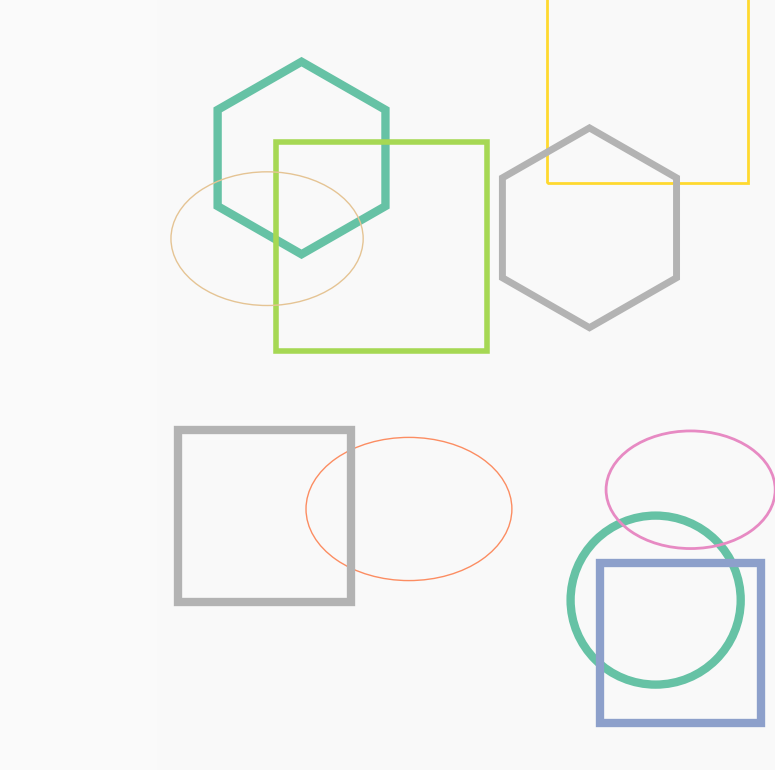[{"shape": "circle", "thickness": 3, "radius": 0.55, "center": [0.846, 0.221]}, {"shape": "hexagon", "thickness": 3, "radius": 0.63, "center": [0.389, 0.795]}, {"shape": "oval", "thickness": 0.5, "radius": 0.66, "center": [0.528, 0.339]}, {"shape": "square", "thickness": 3, "radius": 0.52, "center": [0.878, 0.165]}, {"shape": "oval", "thickness": 1, "radius": 0.55, "center": [0.891, 0.364]}, {"shape": "square", "thickness": 2, "radius": 0.68, "center": [0.492, 0.68]}, {"shape": "square", "thickness": 1, "radius": 0.65, "center": [0.835, 0.892]}, {"shape": "oval", "thickness": 0.5, "radius": 0.62, "center": [0.345, 0.69]}, {"shape": "square", "thickness": 3, "radius": 0.56, "center": [0.342, 0.33]}, {"shape": "hexagon", "thickness": 2.5, "radius": 0.65, "center": [0.761, 0.704]}]